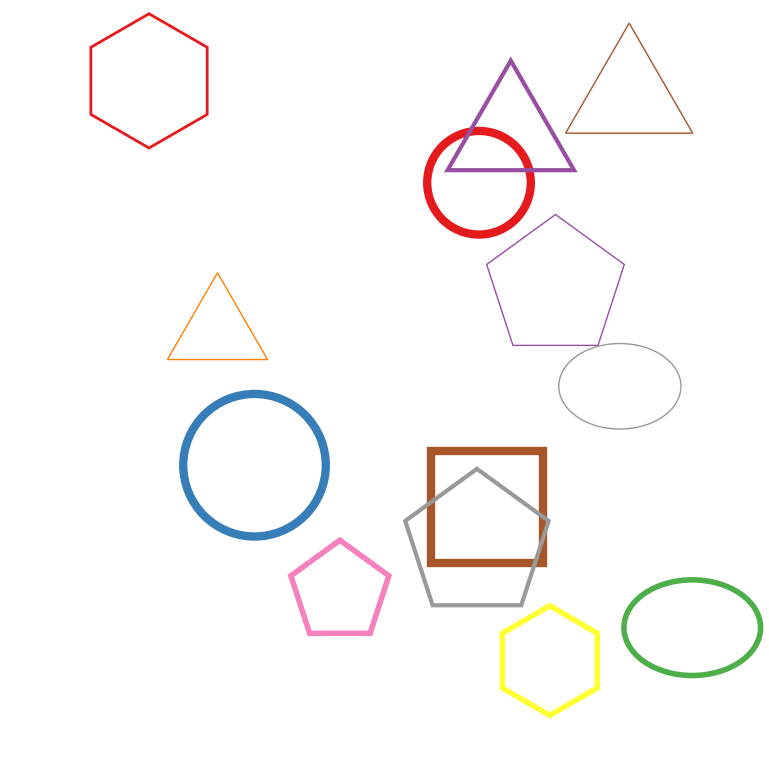[{"shape": "hexagon", "thickness": 1, "radius": 0.44, "center": [0.194, 0.895]}, {"shape": "circle", "thickness": 3, "radius": 0.34, "center": [0.622, 0.763]}, {"shape": "circle", "thickness": 3, "radius": 0.46, "center": [0.331, 0.396]}, {"shape": "oval", "thickness": 2, "radius": 0.44, "center": [0.899, 0.185]}, {"shape": "triangle", "thickness": 1.5, "radius": 0.47, "center": [0.663, 0.826]}, {"shape": "pentagon", "thickness": 0.5, "radius": 0.47, "center": [0.721, 0.627]}, {"shape": "triangle", "thickness": 0.5, "radius": 0.38, "center": [0.282, 0.571]}, {"shape": "hexagon", "thickness": 2, "radius": 0.36, "center": [0.714, 0.142]}, {"shape": "square", "thickness": 3, "radius": 0.36, "center": [0.632, 0.342]}, {"shape": "triangle", "thickness": 0.5, "radius": 0.48, "center": [0.817, 0.875]}, {"shape": "pentagon", "thickness": 2, "radius": 0.33, "center": [0.441, 0.232]}, {"shape": "pentagon", "thickness": 1.5, "radius": 0.49, "center": [0.619, 0.293]}, {"shape": "oval", "thickness": 0.5, "radius": 0.4, "center": [0.805, 0.498]}]